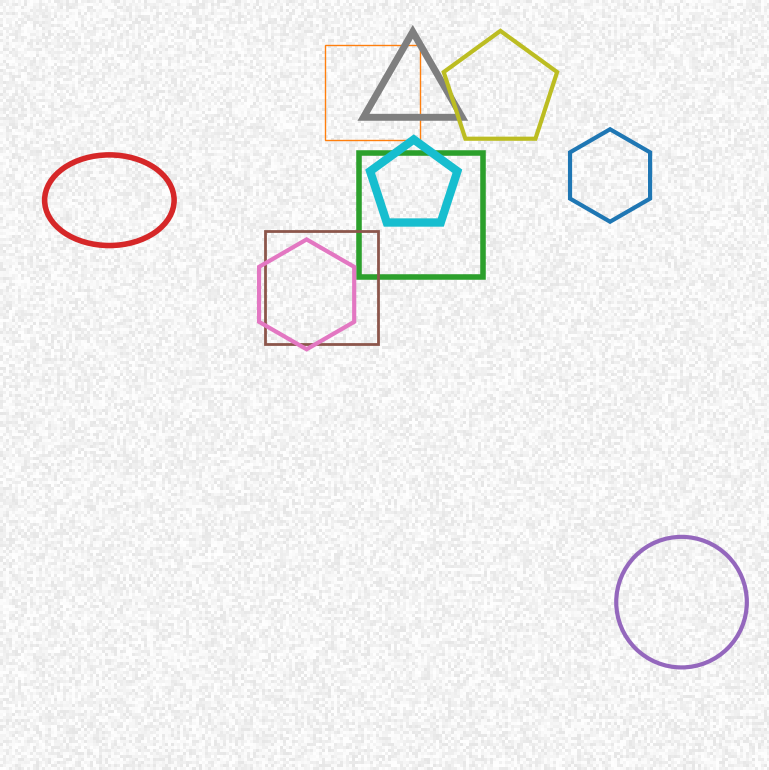[{"shape": "hexagon", "thickness": 1.5, "radius": 0.3, "center": [0.792, 0.772]}, {"shape": "square", "thickness": 0.5, "radius": 0.31, "center": [0.484, 0.88]}, {"shape": "square", "thickness": 2, "radius": 0.4, "center": [0.547, 0.72]}, {"shape": "oval", "thickness": 2, "radius": 0.42, "center": [0.142, 0.74]}, {"shape": "circle", "thickness": 1.5, "radius": 0.42, "center": [0.885, 0.218]}, {"shape": "square", "thickness": 1, "radius": 0.37, "center": [0.417, 0.627]}, {"shape": "hexagon", "thickness": 1.5, "radius": 0.36, "center": [0.398, 0.618]}, {"shape": "triangle", "thickness": 2.5, "radius": 0.37, "center": [0.536, 0.885]}, {"shape": "pentagon", "thickness": 1.5, "radius": 0.39, "center": [0.65, 0.882]}, {"shape": "pentagon", "thickness": 3, "radius": 0.3, "center": [0.537, 0.759]}]